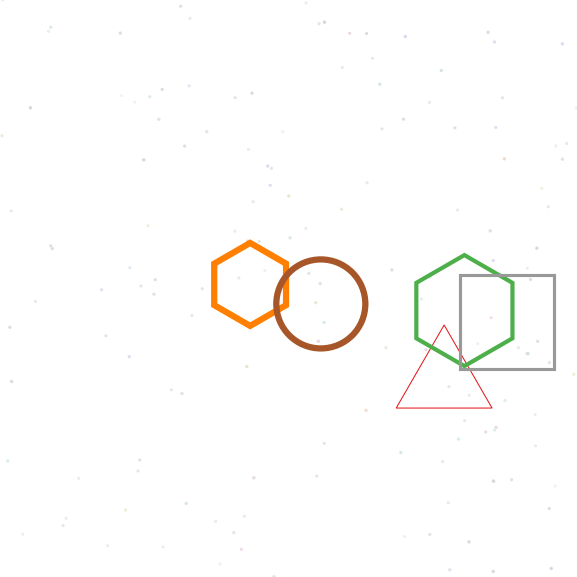[{"shape": "triangle", "thickness": 0.5, "radius": 0.48, "center": [0.769, 0.34]}, {"shape": "hexagon", "thickness": 2, "radius": 0.48, "center": [0.804, 0.461]}, {"shape": "hexagon", "thickness": 3, "radius": 0.36, "center": [0.433, 0.507]}, {"shape": "circle", "thickness": 3, "radius": 0.39, "center": [0.556, 0.473]}, {"shape": "square", "thickness": 1.5, "radius": 0.41, "center": [0.877, 0.441]}]